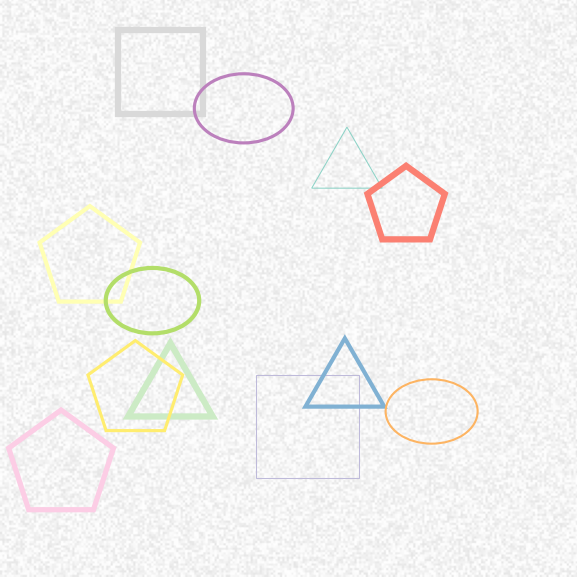[{"shape": "triangle", "thickness": 0.5, "radius": 0.35, "center": [0.601, 0.709]}, {"shape": "pentagon", "thickness": 2, "radius": 0.46, "center": [0.156, 0.551]}, {"shape": "square", "thickness": 0.5, "radius": 0.45, "center": [0.533, 0.26]}, {"shape": "pentagon", "thickness": 3, "radius": 0.35, "center": [0.703, 0.642]}, {"shape": "triangle", "thickness": 2, "radius": 0.39, "center": [0.597, 0.334]}, {"shape": "oval", "thickness": 1, "radius": 0.4, "center": [0.747, 0.287]}, {"shape": "oval", "thickness": 2, "radius": 0.4, "center": [0.264, 0.479]}, {"shape": "pentagon", "thickness": 2.5, "radius": 0.48, "center": [0.106, 0.194]}, {"shape": "square", "thickness": 3, "radius": 0.37, "center": [0.278, 0.875]}, {"shape": "oval", "thickness": 1.5, "radius": 0.43, "center": [0.422, 0.812]}, {"shape": "triangle", "thickness": 3, "radius": 0.42, "center": [0.295, 0.32]}, {"shape": "pentagon", "thickness": 1.5, "radius": 0.43, "center": [0.234, 0.323]}]